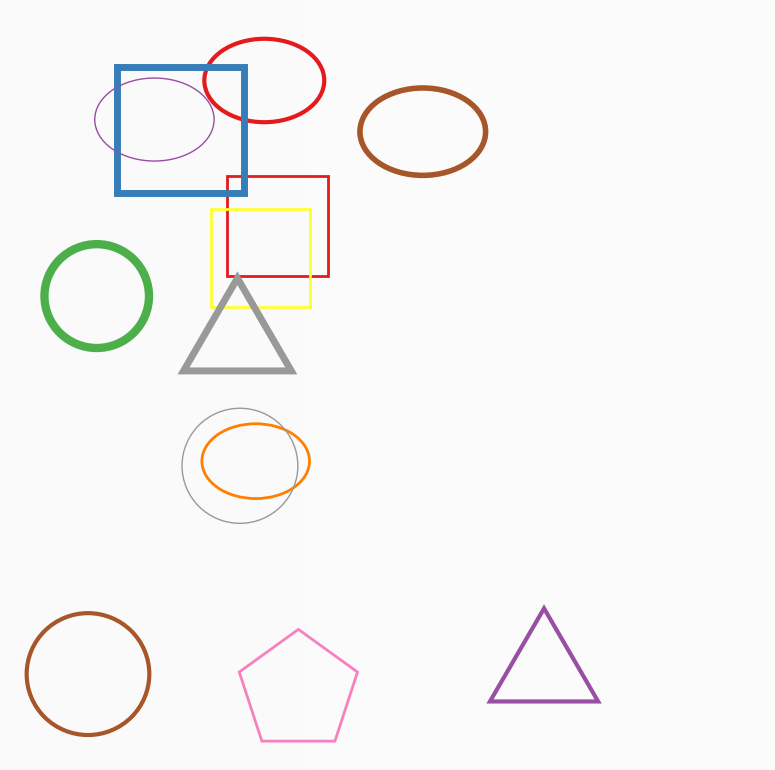[{"shape": "oval", "thickness": 1.5, "radius": 0.39, "center": [0.341, 0.895]}, {"shape": "square", "thickness": 1, "radius": 0.32, "center": [0.358, 0.707]}, {"shape": "square", "thickness": 2.5, "radius": 0.41, "center": [0.233, 0.831]}, {"shape": "circle", "thickness": 3, "radius": 0.34, "center": [0.125, 0.615]}, {"shape": "oval", "thickness": 0.5, "radius": 0.38, "center": [0.199, 0.845]}, {"shape": "triangle", "thickness": 1.5, "radius": 0.4, "center": [0.702, 0.129]}, {"shape": "oval", "thickness": 1, "radius": 0.35, "center": [0.33, 0.401]}, {"shape": "square", "thickness": 1, "radius": 0.32, "center": [0.336, 0.665]}, {"shape": "circle", "thickness": 1.5, "radius": 0.4, "center": [0.114, 0.125]}, {"shape": "oval", "thickness": 2, "radius": 0.41, "center": [0.546, 0.829]}, {"shape": "pentagon", "thickness": 1, "radius": 0.4, "center": [0.385, 0.102]}, {"shape": "circle", "thickness": 0.5, "radius": 0.37, "center": [0.31, 0.395]}, {"shape": "triangle", "thickness": 2.5, "radius": 0.4, "center": [0.306, 0.558]}]